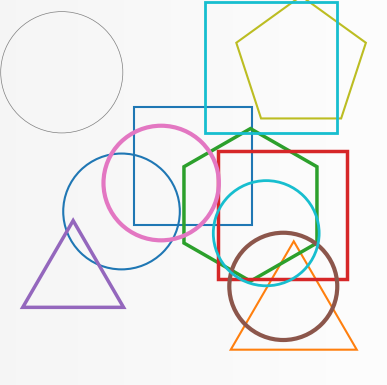[{"shape": "square", "thickness": 1.5, "radius": 0.76, "center": [0.498, 0.568]}, {"shape": "circle", "thickness": 1.5, "radius": 0.75, "center": [0.314, 0.451]}, {"shape": "triangle", "thickness": 1.5, "radius": 0.94, "center": [0.758, 0.186]}, {"shape": "hexagon", "thickness": 2.5, "radius": 0.99, "center": [0.646, 0.468]}, {"shape": "square", "thickness": 2.5, "radius": 0.83, "center": [0.73, 0.442]}, {"shape": "triangle", "thickness": 2.5, "radius": 0.75, "center": [0.189, 0.277]}, {"shape": "circle", "thickness": 3, "radius": 0.7, "center": [0.731, 0.256]}, {"shape": "circle", "thickness": 3, "radius": 0.74, "center": [0.416, 0.525]}, {"shape": "circle", "thickness": 0.5, "radius": 0.79, "center": [0.159, 0.812]}, {"shape": "pentagon", "thickness": 1.5, "radius": 0.88, "center": [0.777, 0.835]}, {"shape": "square", "thickness": 2, "radius": 0.85, "center": [0.699, 0.826]}, {"shape": "circle", "thickness": 2, "radius": 0.68, "center": [0.687, 0.394]}]